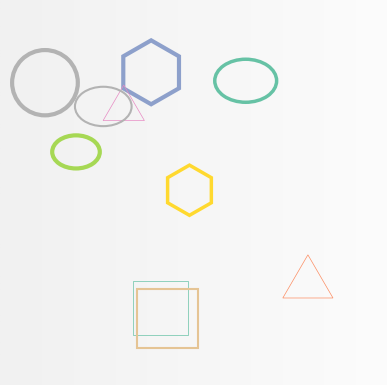[{"shape": "square", "thickness": 0.5, "radius": 0.35, "center": [0.414, 0.2]}, {"shape": "oval", "thickness": 2.5, "radius": 0.4, "center": [0.634, 0.79]}, {"shape": "triangle", "thickness": 0.5, "radius": 0.37, "center": [0.795, 0.263]}, {"shape": "hexagon", "thickness": 3, "radius": 0.41, "center": [0.39, 0.812]}, {"shape": "triangle", "thickness": 0.5, "radius": 0.31, "center": [0.319, 0.718]}, {"shape": "oval", "thickness": 3, "radius": 0.31, "center": [0.196, 0.605]}, {"shape": "hexagon", "thickness": 2.5, "radius": 0.33, "center": [0.489, 0.506]}, {"shape": "square", "thickness": 1.5, "radius": 0.39, "center": [0.432, 0.173]}, {"shape": "circle", "thickness": 3, "radius": 0.42, "center": [0.116, 0.785]}, {"shape": "oval", "thickness": 1.5, "radius": 0.37, "center": [0.267, 0.723]}]